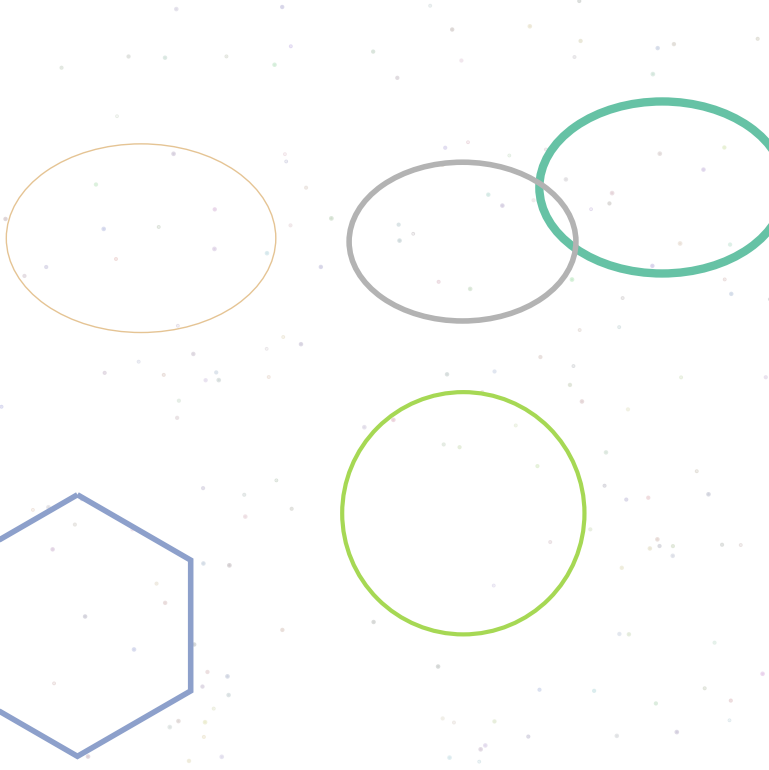[{"shape": "oval", "thickness": 3, "radius": 0.8, "center": [0.86, 0.757]}, {"shape": "hexagon", "thickness": 2, "radius": 0.85, "center": [0.101, 0.188]}, {"shape": "circle", "thickness": 1.5, "radius": 0.79, "center": [0.602, 0.333]}, {"shape": "oval", "thickness": 0.5, "radius": 0.88, "center": [0.183, 0.691]}, {"shape": "oval", "thickness": 2, "radius": 0.74, "center": [0.601, 0.686]}]